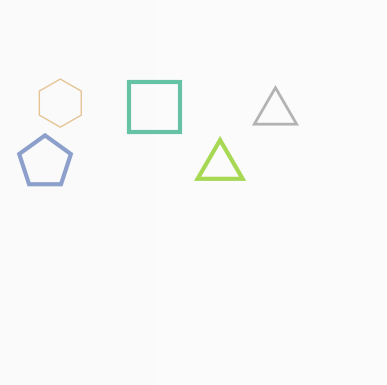[{"shape": "square", "thickness": 3, "radius": 0.33, "center": [0.399, 0.723]}, {"shape": "pentagon", "thickness": 3, "radius": 0.35, "center": [0.116, 0.578]}, {"shape": "triangle", "thickness": 3, "radius": 0.34, "center": [0.568, 0.569]}, {"shape": "hexagon", "thickness": 1, "radius": 0.31, "center": [0.156, 0.732]}, {"shape": "triangle", "thickness": 2, "radius": 0.32, "center": [0.711, 0.709]}]